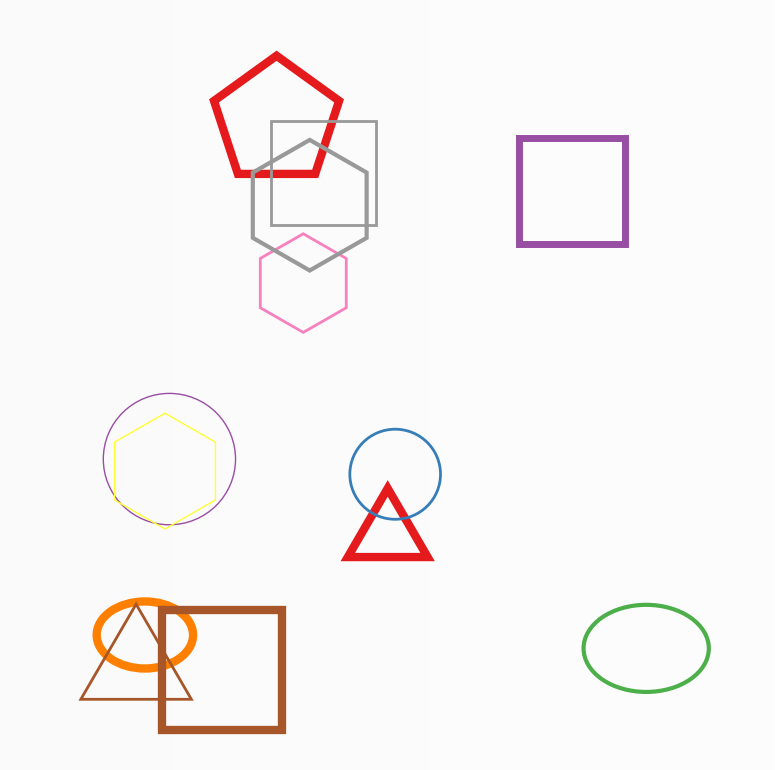[{"shape": "pentagon", "thickness": 3, "radius": 0.42, "center": [0.357, 0.843]}, {"shape": "triangle", "thickness": 3, "radius": 0.3, "center": [0.5, 0.306]}, {"shape": "circle", "thickness": 1, "radius": 0.29, "center": [0.51, 0.384]}, {"shape": "oval", "thickness": 1.5, "radius": 0.4, "center": [0.834, 0.158]}, {"shape": "square", "thickness": 2.5, "radius": 0.34, "center": [0.738, 0.752]}, {"shape": "circle", "thickness": 0.5, "radius": 0.43, "center": [0.219, 0.404]}, {"shape": "oval", "thickness": 3, "radius": 0.31, "center": [0.187, 0.175]}, {"shape": "hexagon", "thickness": 0.5, "radius": 0.38, "center": [0.213, 0.388]}, {"shape": "triangle", "thickness": 1, "radius": 0.41, "center": [0.176, 0.133]}, {"shape": "square", "thickness": 3, "radius": 0.39, "center": [0.286, 0.13]}, {"shape": "hexagon", "thickness": 1, "radius": 0.32, "center": [0.391, 0.632]}, {"shape": "hexagon", "thickness": 1.5, "radius": 0.42, "center": [0.4, 0.734]}, {"shape": "square", "thickness": 1, "radius": 0.34, "center": [0.417, 0.775]}]